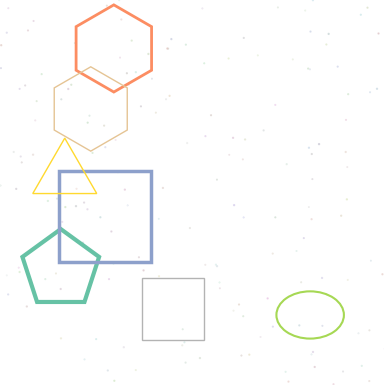[{"shape": "pentagon", "thickness": 3, "radius": 0.52, "center": [0.158, 0.3]}, {"shape": "hexagon", "thickness": 2, "radius": 0.57, "center": [0.296, 0.874]}, {"shape": "square", "thickness": 2.5, "radius": 0.59, "center": [0.273, 0.438]}, {"shape": "oval", "thickness": 1.5, "radius": 0.44, "center": [0.806, 0.182]}, {"shape": "triangle", "thickness": 1, "radius": 0.48, "center": [0.168, 0.545]}, {"shape": "hexagon", "thickness": 1, "radius": 0.55, "center": [0.236, 0.717]}, {"shape": "square", "thickness": 1, "radius": 0.4, "center": [0.449, 0.197]}]